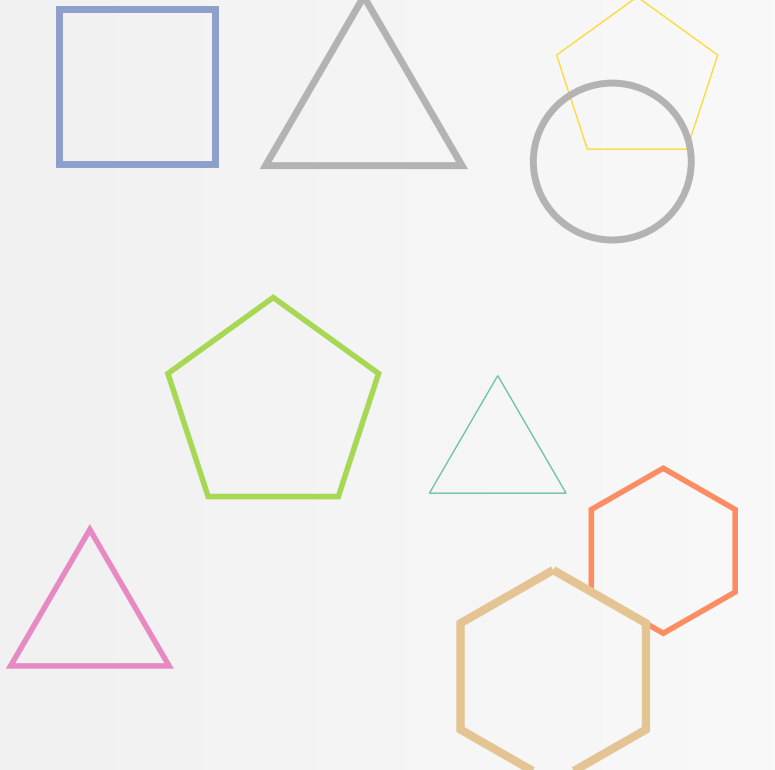[{"shape": "triangle", "thickness": 0.5, "radius": 0.51, "center": [0.642, 0.41]}, {"shape": "hexagon", "thickness": 2, "radius": 0.54, "center": [0.856, 0.285]}, {"shape": "square", "thickness": 2.5, "radius": 0.5, "center": [0.177, 0.888]}, {"shape": "triangle", "thickness": 2, "radius": 0.59, "center": [0.116, 0.194]}, {"shape": "pentagon", "thickness": 2, "radius": 0.71, "center": [0.353, 0.471]}, {"shape": "pentagon", "thickness": 0.5, "radius": 0.55, "center": [0.822, 0.895]}, {"shape": "hexagon", "thickness": 3, "radius": 0.69, "center": [0.714, 0.122]}, {"shape": "triangle", "thickness": 2.5, "radius": 0.73, "center": [0.469, 0.858]}, {"shape": "circle", "thickness": 2.5, "radius": 0.51, "center": [0.79, 0.79]}]